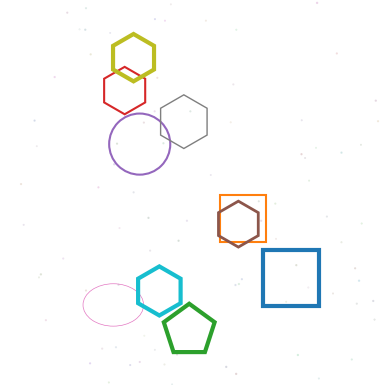[{"shape": "square", "thickness": 3, "radius": 0.36, "center": [0.756, 0.279]}, {"shape": "square", "thickness": 1.5, "radius": 0.3, "center": [0.631, 0.433]}, {"shape": "pentagon", "thickness": 3, "radius": 0.35, "center": [0.491, 0.142]}, {"shape": "hexagon", "thickness": 1.5, "radius": 0.31, "center": [0.324, 0.765]}, {"shape": "circle", "thickness": 1.5, "radius": 0.4, "center": [0.363, 0.626]}, {"shape": "hexagon", "thickness": 2, "radius": 0.3, "center": [0.619, 0.418]}, {"shape": "oval", "thickness": 0.5, "radius": 0.39, "center": [0.294, 0.208]}, {"shape": "hexagon", "thickness": 1, "radius": 0.35, "center": [0.478, 0.684]}, {"shape": "hexagon", "thickness": 3, "radius": 0.31, "center": [0.347, 0.85]}, {"shape": "hexagon", "thickness": 3, "radius": 0.32, "center": [0.414, 0.244]}]